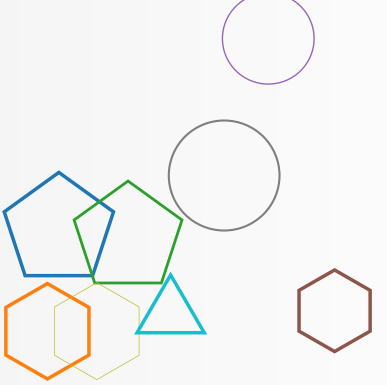[{"shape": "pentagon", "thickness": 2.5, "radius": 0.74, "center": [0.152, 0.404]}, {"shape": "hexagon", "thickness": 2.5, "radius": 0.62, "center": [0.122, 0.14]}, {"shape": "pentagon", "thickness": 2, "radius": 0.73, "center": [0.33, 0.383]}, {"shape": "circle", "thickness": 1, "radius": 0.59, "center": [0.692, 0.9]}, {"shape": "hexagon", "thickness": 2.5, "radius": 0.53, "center": [0.863, 0.193]}, {"shape": "circle", "thickness": 1.5, "radius": 0.71, "center": [0.578, 0.544]}, {"shape": "hexagon", "thickness": 0.5, "radius": 0.63, "center": [0.25, 0.14]}, {"shape": "triangle", "thickness": 2.5, "radius": 0.5, "center": [0.44, 0.186]}]